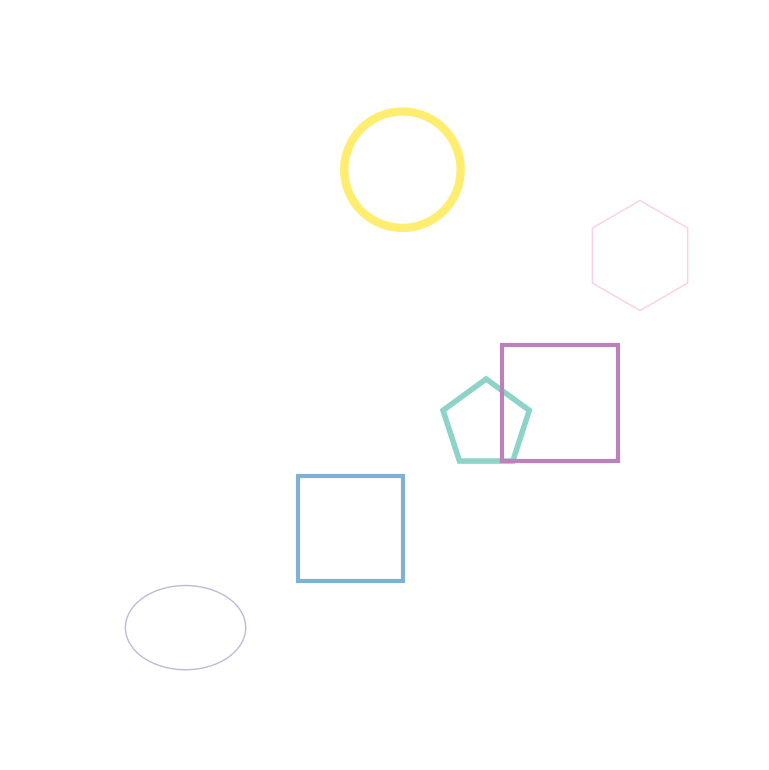[{"shape": "pentagon", "thickness": 2, "radius": 0.29, "center": [0.631, 0.449]}, {"shape": "oval", "thickness": 0.5, "radius": 0.39, "center": [0.241, 0.185]}, {"shape": "square", "thickness": 1.5, "radius": 0.34, "center": [0.455, 0.314]}, {"shape": "hexagon", "thickness": 0.5, "radius": 0.36, "center": [0.831, 0.668]}, {"shape": "square", "thickness": 1.5, "radius": 0.38, "center": [0.727, 0.477]}, {"shape": "circle", "thickness": 3, "radius": 0.38, "center": [0.523, 0.78]}]